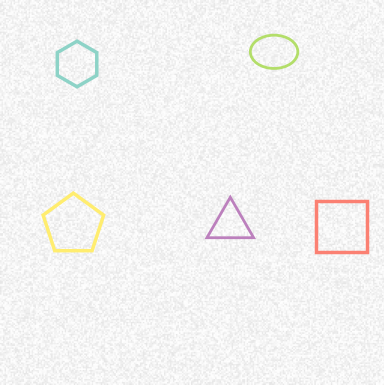[{"shape": "hexagon", "thickness": 2.5, "radius": 0.3, "center": [0.2, 0.834]}, {"shape": "square", "thickness": 2.5, "radius": 0.33, "center": [0.887, 0.411]}, {"shape": "oval", "thickness": 2, "radius": 0.31, "center": [0.712, 0.865]}, {"shape": "triangle", "thickness": 2, "radius": 0.35, "center": [0.598, 0.418]}, {"shape": "pentagon", "thickness": 2.5, "radius": 0.41, "center": [0.191, 0.416]}]